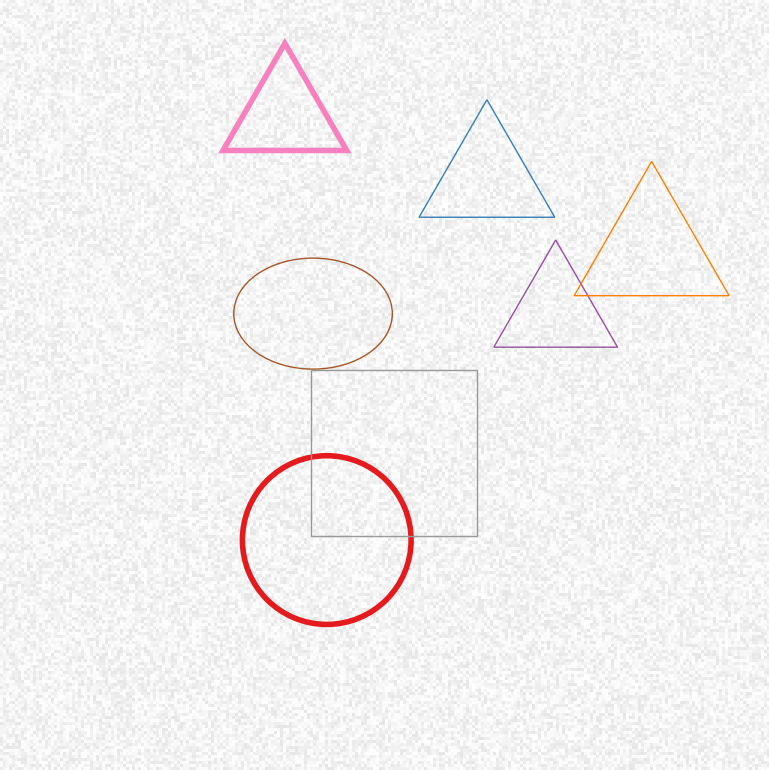[{"shape": "circle", "thickness": 2, "radius": 0.55, "center": [0.424, 0.299]}, {"shape": "triangle", "thickness": 0.5, "radius": 0.51, "center": [0.632, 0.769]}, {"shape": "triangle", "thickness": 0.5, "radius": 0.46, "center": [0.722, 0.596]}, {"shape": "triangle", "thickness": 0.5, "radius": 0.58, "center": [0.846, 0.674]}, {"shape": "oval", "thickness": 0.5, "radius": 0.51, "center": [0.407, 0.593]}, {"shape": "triangle", "thickness": 2, "radius": 0.46, "center": [0.37, 0.851]}, {"shape": "square", "thickness": 0.5, "radius": 0.54, "center": [0.512, 0.411]}]